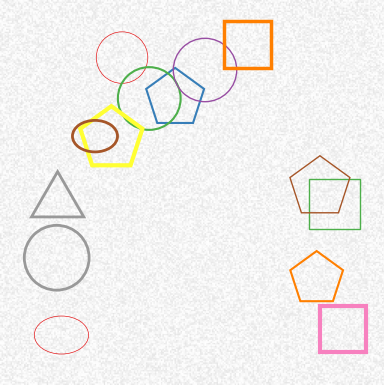[{"shape": "circle", "thickness": 0.5, "radius": 0.33, "center": [0.317, 0.85]}, {"shape": "oval", "thickness": 0.5, "radius": 0.35, "center": [0.16, 0.13]}, {"shape": "pentagon", "thickness": 1.5, "radius": 0.4, "center": [0.455, 0.745]}, {"shape": "square", "thickness": 1, "radius": 0.33, "center": [0.869, 0.471]}, {"shape": "circle", "thickness": 1.5, "radius": 0.41, "center": [0.388, 0.744]}, {"shape": "circle", "thickness": 1, "radius": 0.41, "center": [0.533, 0.818]}, {"shape": "pentagon", "thickness": 1.5, "radius": 0.36, "center": [0.822, 0.276]}, {"shape": "square", "thickness": 2.5, "radius": 0.31, "center": [0.643, 0.884]}, {"shape": "pentagon", "thickness": 3, "radius": 0.42, "center": [0.289, 0.639]}, {"shape": "oval", "thickness": 2, "radius": 0.29, "center": [0.247, 0.646]}, {"shape": "pentagon", "thickness": 1, "radius": 0.41, "center": [0.831, 0.514]}, {"shape": "square", "thickness": 3, "radius": 0.3, "center": [0.892, 0.145]}, {"shape": "triangle", "thickness": 2, "radius": 0.39, "center": [0.15, 0.476]}, {"shape": "circle", "thickness": 2, "radius": 0.42, "center": [0.147, 0.331]}]